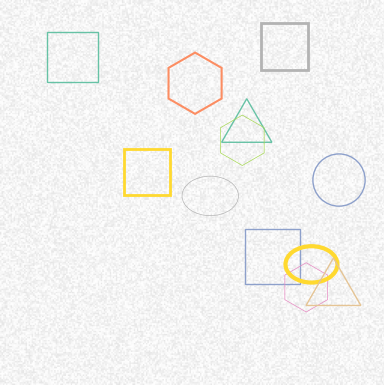[{"shape": "triangle", "thickness": 1, "radius": 0.38, "center": [0.641, 0.668]}, {"shape": "square", "thickness": 1, "radius": 0.33, "center": [0.188, 0.852]}, {"shape": "hexagon", "thickness": 1.5, "radius": 0.4, "center": [0.507, 0.784]}, {"shape": "square", "thickness": 1, "radius": 0.36, "center": [0.708, 0.334]}, {"shape": "circle", "thickness": 1, "radius": 0.34, "center": [0.881, 0.532]}, {"shape": "hexagon", "thickness": 0.5, "radius": 0.32, "center": [0.795, 0.254]}, {"shape": "hexagon", "thickness": 0.5, "radius": 0.33, "center": [0.629, 0.636]}, {"shape": "square", "thickness": 2, "radius": 0.3, "center": [0.382, 0.553]}, {"shape": "oval", "thickness": 3, "radius": 0.34, "center": [0.809, 0.313]}, {"shape": "triangle", "thickness": 1, "radius": 0.41, "center": [0.866, 0.248]}, {"shape": "square", "thickness": 2, "radius": 0.31, "center": [0.74, 0.88]}, {"shape": "oval", "thickness": 0.5, "radius": 0.37, "center": [0.546, 0.491]}]